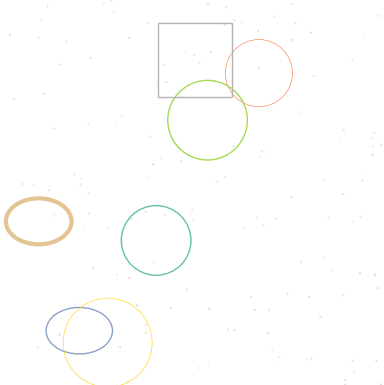[{"shape": "circle", "thickness": 1, "radius": 0.45, "center": [0.406, 0.376]}, {"shape": "circle", "thickness": 0.5, "radius": 0.44, "center": [0.672, 0.81]}, {"shape": "oval", "thickness": 1, "radius": 0.43, "center": [0.206, 0.141]}, {"shape": "circle", "thickness": 1, "radius": 0.52, "center": [0.539, 0.688]}, {"shape": "circle", "thickness": 0.5, "radius": 0.58, "center": [0.28, 0.11]}, {"shape": "oval", "thickness": 3, "radius": 0.43, "center": [0.101, 0.425]}, {"shape": "square", "thickness": 1, "radius": 0.48, "center": [0.506, 0.845]}]